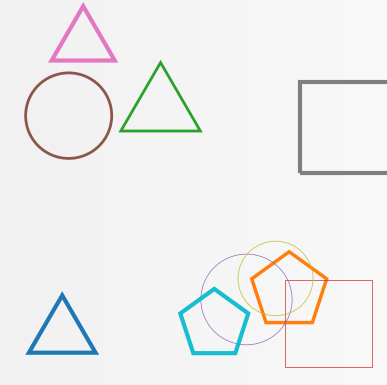[{"shape": "triangle", "thickness": 3, "radius": 0.5, "center": [0.161, 0.134]}, {"shape": "pentagon", "thickness": 2.5, "radius": 0.51, "center": [0.746, 0.244]}, {"shape": "triangle", "thickness": 2, "radius": 0.59, "center": [0.414, 0.719]}, {"shape": "square", "thickness": 0.5, "radius": 0.56, "center": [0.848, 0.16]}, {"shape": "circle", "thickness": 0.5, "radius": 0.59, "center": [0.636, 0.222]}, {"shape": "circle", "thickness": 2, "radius": 0.56, "center": [0.177, 0.7]}, {"shape": "triangle", "thickness": 3, "radius": 0.47, "center": [0.215, 0.89]}, {"shape": "square", "thickness": 3, "radius": 0.59, "center": [0.893, 0.669]}, {"shape": "circle", "thickness": 0.5, "radius": 0.48, "center": [0.711, 0.277]}, {"shape": "pentagon", "thickness": 3, "radius": 0.46, "center": [0.553, 0.157]}]